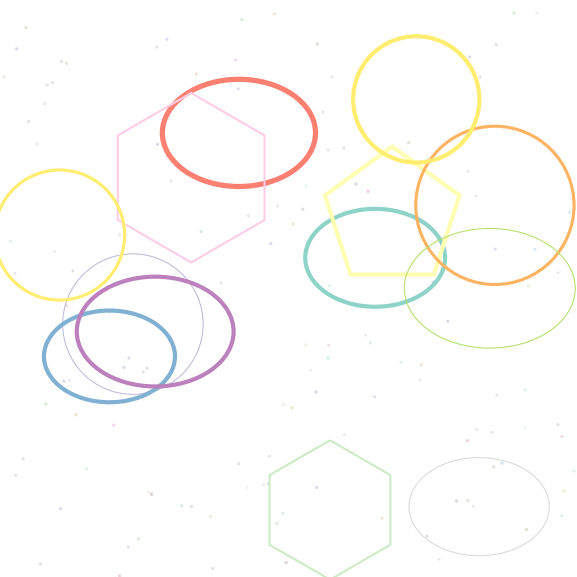[{"shape": "oval", "thickness": 2, "radius": 0.61, "center": [0.65, 0.553]}, {"shape": "pentagon", "thickness": 2, "radius": 0.61, "center": [0.679, 0.623]}, {"shape": "circle", "thickness": 0.5, "radius": 0.61, "center": [0.23, 0.438]}, {"shape": "oval", "thickness": 2.5, "radius": 0.66, "center": [0.414, 0.769]}, {"shape": "oval", "thickness": 2, "radius": 0.57, "center": [0.19, 0.382]}, {"shape": "circle", "thickness": 1.5, "radius": 0.69, "center": [0.857, 0.644]}, {"shape": "oval", "thickness": 0.5, "radius": 0.74, "center": [0.848, 0.5]}, {"shape": "hexagon", "thickness": 1, "radius": 0.73, "center": [0.331, 0.691]}, {"shape": "oval", "thickness": 0.5, "radius": 0.61, "center": [0.83, 0.122]}, {"shape": "oval", "thickness": 2, "radius": 0.68, "center": [0.269, 0.425]}, {"shape": "hexagon", "thickness": 1, "radius": 0.6, "center": [0.571, 0.116]}, {"shape": "circle", "thickness": 2, "radius": 0.55, "center": [0.721, 0.827]}, {"shape": "circle", "thickness": 1.5, "radius": 0.56, "center": [0.103, 0.592]}]